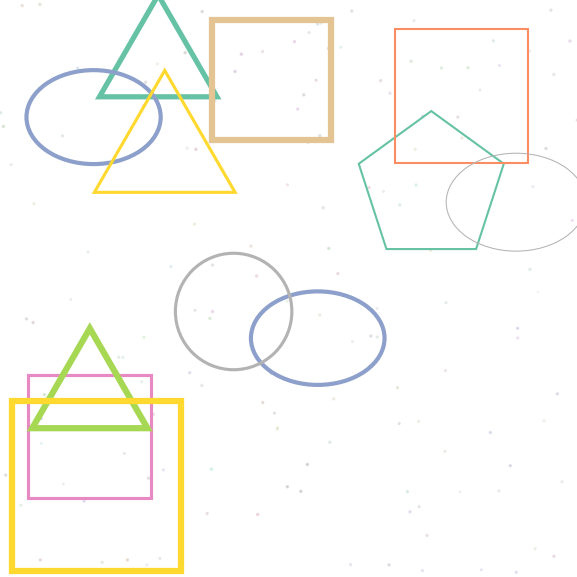[{"shape": "pentagon", "thickness": 1, "radius": 0.66, "center": [0.747, 0.675]}, {"shape": "triangle", "thickness": 2.5, "radius": 0.59, "center": [0.274, 0.89]}, {"shape": "square", "thickness": 1, "radius": 0.58, "center": [0.799, 0.833]}, {"shape": "oval", "thickness": 2, "radius": 0.58, "center": [0.162, 0.796]}, {"shape": "oval", "thickness": 2, "radius": 0.58, "center": [0.55, 0.414]}, {"shape": "square", "thickness": 1.5, "radius": 0.53, "center": [0.155, 0.244]}, {"shape": "triangle", "thickness": 3, "radius": 0.58, "center": [0.156, 0.315]}, {"shape": "square", "thickness": 3, "radius": 0.73, "center": [0.167, 0.158]}, {"shape": "triangle", "thickness": 1.5, "radius": 0.7, "center": [0.285, 0.736]}, {"shape": "square", "thickness": 3, "radius": 0.52, "center": [0.47, 0.861]}, {"shape": "circle", "thickness": 1.5, "radius": 0.5, "center": [0.405, 0.46]}, {"shape": "oval", "thickness": 0.5, "radius": 0.61, "center": [0.894, 0.649]}]